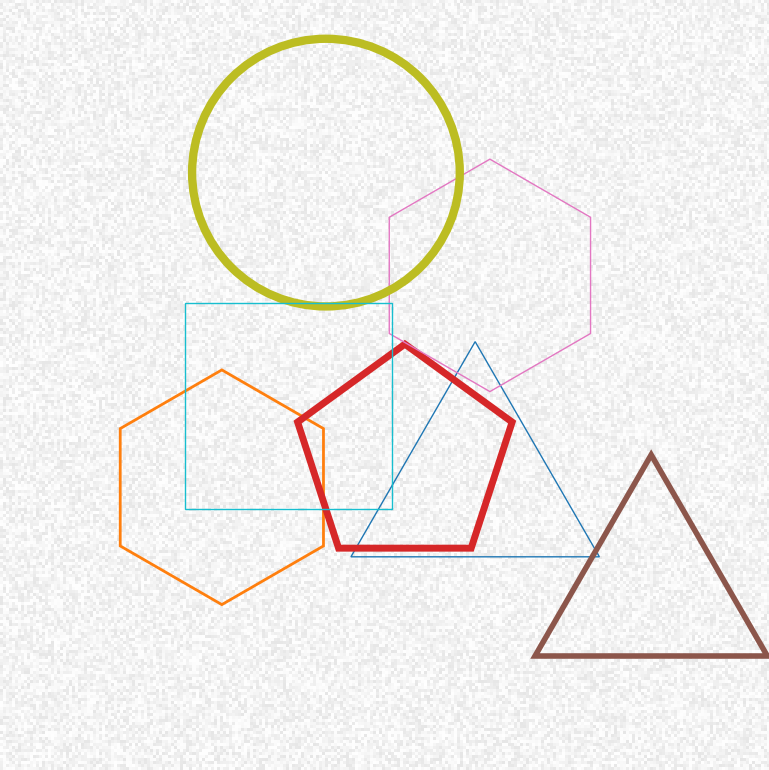[{"shape": "triangle", "thickness": 0.5, "radius": 0.93, "center": [0.617, 0.37]}, {"shape": "hexagon", "thickness": 1, "radius": 0.76, "center": [0.288, 0.367]}, {"shape": "pentagon", "thickness": 2.5, "radius": 0.73, "center": [0.526, 0.407]}, {"shape": "triangle", "thickness": 2, "radius": 0.87, "center": [0.846, 0.235]}, {"shape": "hexagon", "thickness": 0.5, "radius": 0.75, "center": [0.636, 0.642]}, {"shape": "circle", "thickness": 3, "radius": 0.87, "center": [0.423, 0.776]}, {"shape": "square", "thickness": 0.5, "radius": 0.67, "center": [0.375, 0.473]}]